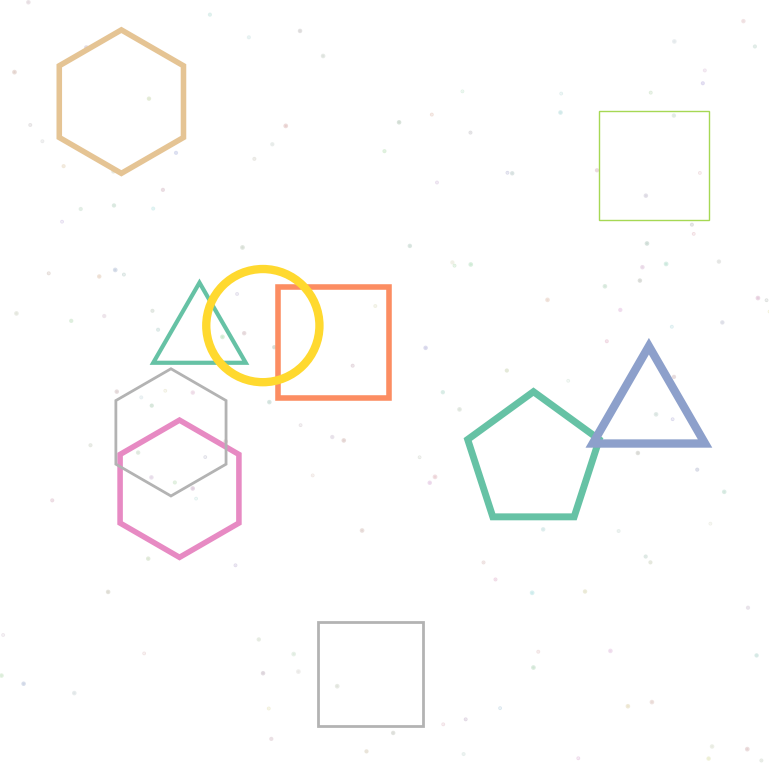[{"shape": "triangle", "thickness": 1.5, "radius": 0.35, "center": [0.259, 0.564]}, {"shape": "pentagon", "thickness": 2.5, "radius": 0.45, "center": [0.693, 0.401]}, {"shape": "square", "thickness": 2, "radius": 0.36, "center": [0.433, 0.556]}, {"shape": "triangle", "thickness": 3, "radius": 0.42, "center": [0.843, 0.466]}, {"shape": "hexagon", "thickness": 2, "radius": 0.45, "center": [0.233, 0.365]}, {"shape": "square", "thickness": 0.5, "radius": 0.36, "center": [0.85, 0.785]}, {"shape": "circle", "thickness": 3, "radius": 0.37, "center": [0.341, 0.577]}, {"shape": "hexagon", "thickness": 2, "radius": 0.47, "center": [0.158, 0.868]}, {"shape": "square", "thickness": 1, "radius": 0.34, "center": [0.481, 0.125]}, {"shape": "hexagon", "thickness": 1, "radius": 0.41, "center": [0.222, 0.438]}]